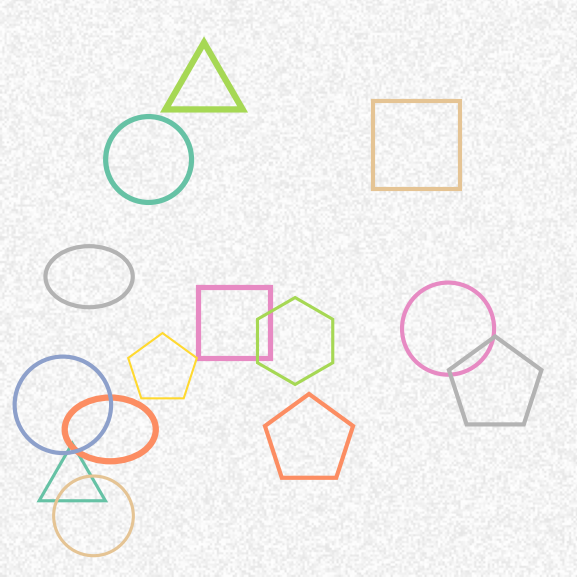[{"shape": "circle", "thickness": 2.5, "radius": 0.37, "center": [0.257, 0.723]}, {"shape": "triangle", "thickness": 1.5, "radius": 0.33, "center": [0.125, 0.165]}, {"shape": "oval", "thickness": 3, "radius": 0.39, "center": [0.191, 0.256]}, {"shape": "pentagon", "thickness": 2, "radius": 0.4, "center": [0.535, 0.237]}, {"shape": "circle", "thickness": 2, "radius": 0.42, "center": [0.109, 0.298]}, {"shape": "square", "thickness": 2.5, "radius": 0.31, "center": [0.405, 0.441]}, {"shape": "circle", "thickness": 2, "radius": 0.4, "center": [0.776, 0.43]}, {"shape": "triangle", "thickness": 3, "radius": 0.39, "center": [0.353, 0.848]}, {"shape": "hexagon", "thickness": 1.5, "radius": 0.38, "center": [0.511, 0.409]}, {"shape": "pentagon", "thickness": 1, "radius": 0.31, "center": [0.281, 0.36]}, {"shape": "circle", "thickness": 1.5, "radius": 0.34, "center": [0.162, 0.106]}, {"shape": "square", "thickness": 2, "radius": 0.38, "center": [0.721, 0.748]}, {"shape": "oval", "thickness": 2, "radius": 0.38, "center": [0.154, 0.52]}, {"shape": "pentagon", "thickness": 2, "radius": 0.42, "center": [0.857, 0.332]}]